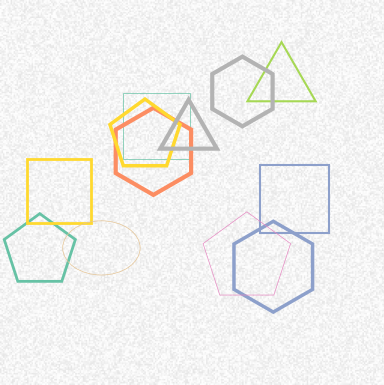[{"shape": "pentagon", "thickness": 2, "radius": 0.49, "center": [0.103, 0.348]}, {"shape": "square", "thickness": 0.5, "radius": 0.43, "center": [0.406, 0.673]}, {"shape": "hexagon", "thickness": 3, "radius": 0.57, "center": [0.398, 0.607]}, {"shape": "hexagon", "thickness": 2.5, "radius": 0.59, "center": [0.71, 0.307]}, {"shape": "square", "thickness": 1.5, "radius": 0.44, "center": [0.765, 0.484]}, {"shape": "pentagon", "thickness": 0.5, "radius": 0.6, "center": [0.641, 0.33]}, {"shape": "triangle", "thickness": 1.5, "radius": 0.51, "center": [0.731, 0.788]}, {"shape": "pentagon", "thickness": 2.5, "radius": 0.48, "center": [0.377, 0.647]}, {"shape": "square", "thickness": 2, "radius": 0.41, "center": [0.153, 0.504]}, {"shape": "oval", "thickness": 0.5, "radius": 0.5, "center": [0.263, 0.356]}, {"shape": "hexagon", "thickness": 3, "radius": 0.45, "center": [0.63, 0.762]}, {"shape": "triangle", "thickness": 3, "radius": 0.42, "center": [0.49, 0.656]}]